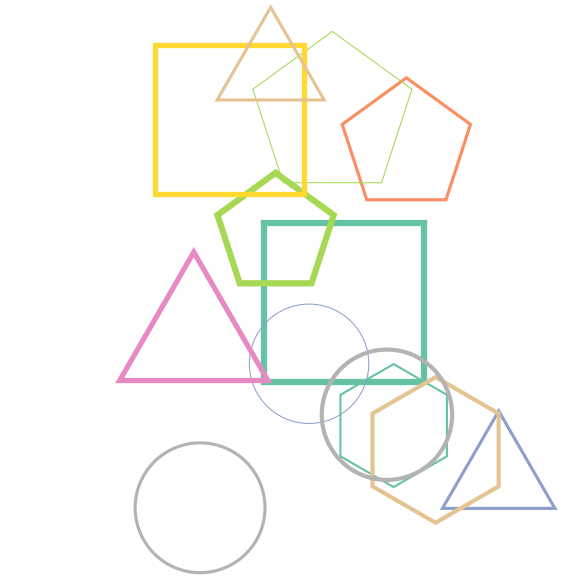[{"shape": "square", "thickness": 3, "radius": 0.69, "center": [0.596, 0.476]}, {"shape": "hexagon", "thickness": 1, "radius": 0.53, "center": [0.682, 0.262]}, {"shape": "pentagon", "thickness": 1.5, "radius": 0.58, "center": [0.704, 0.748]}, {"shape": "triangle", "thickness": 1.5, "radius": 0.56, "center": [0.864, 0.175]}, {"shape": "circle", "thickness": 0.5, "radius": 0.52, "center": [0.535, 0.369]}, {"shape": "triangle", "thickness": 2.5, "radius": 0.74, "center": [0.336, 0.414]}, {"shape": "pentagon", "thickness": 0.5, "radius": 0.72, "center": [0.576, 0.8]}, {"shape": "pentagon", "thickness": 3, "radius": 0.53, "center": [0.477, 0.594]}, {"shape": "square", "thickness": 2.5, "radius": 0.64, "center": [0.398, 0.793]}, {"shape": "hexagon", "thickness": 2, "radius": 0.63, "center": [0.754, 0.22]}, {"shape": "triangle", "thickness": 1.5, "radius": 0.53, "center": [0.469, 0.88]}, {"shape": "circle", "thickness": 2, "radius": 0.56, "center": [0.67, 0.281]}, {"shape": "circle", "thickness": 1.5, "radius": 0.56, "center": [0.346, 0.12]}]